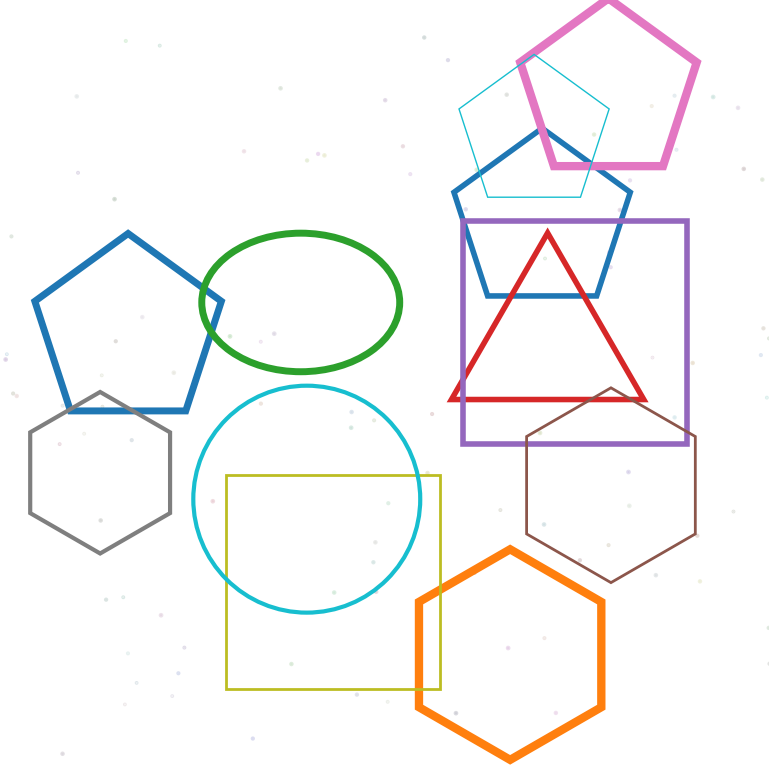[{"shape": "pentagon", "thickness": 2, "radius": 0.6, "center": [0.704, 0.713]}, {"shape": "pentagon", "thickness": 2.5, "radius": 0.64, "center": [0.166, 0.569]}, {"shape": "hexagon", "thickness": 3, "radius": 0.68, "center": [0.663, 0.15]}, {"shape": "oval", "thickness": 2.5, "radius": 0.64, "center": [0.391, 0.607]}, {"shape": "triangle", "thickness": 2, "radius": 0.72, "center": [0.711, 0.553]}, {"shape": "square", "thickness": 2, "radius": 0.73, "center": [0.747, 0.568]}, {"shape": "hexagon", "thickness": 1, "radius": 0.63, "center": [0.793, 0.37]}, {"shape": "pentagon", "thickness": 3, "radius": 0.6, "center": [0.79, 0.882]}, {"shape": "hexagon", "thickness": 1.5, "radius": 0.52, "center": [0.13, 0.386]}, {"shape": "square", "thickness": 1, "radius": 0.7, "center": [0.433, 0.245]}, {"shape": "circle", "thickness": 1.5, "radius": 0.74, "center": [0.398, 0.352]}, {"shape": "pentagon", "thickness": 0.5, "radius": 0.51, "center": [0.694, 0.827]}]